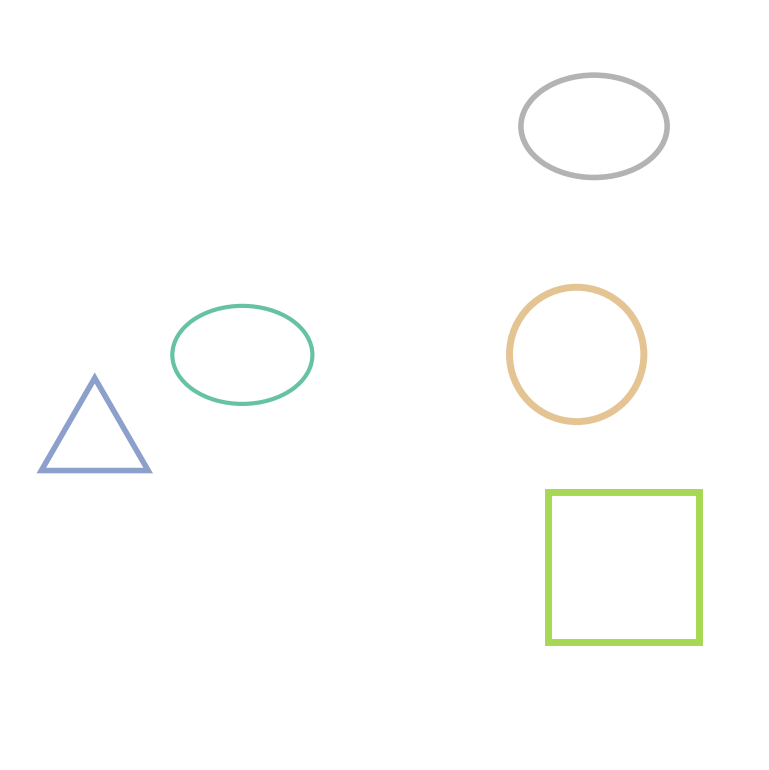[{"shape": "oval", "thickness": 1.5, "radius": 0.45, "center": [0.315, 0.539]}, {"shape": "triangle", "thickness": 2, "radius": 0.4, "center": [0.123, 0.429]}, {"shape": "square", "thickness": 2.5, "radius": 0.49, "center": [0.809, 0.263]}, {"shape": "circle", "thickness": 2.5, "radius": 0.44, "center": [0.749, 0.54]}, {"shape": "oval", "thickness": 2, "radius": 0.47, "center": [0.771, 0.836]}]